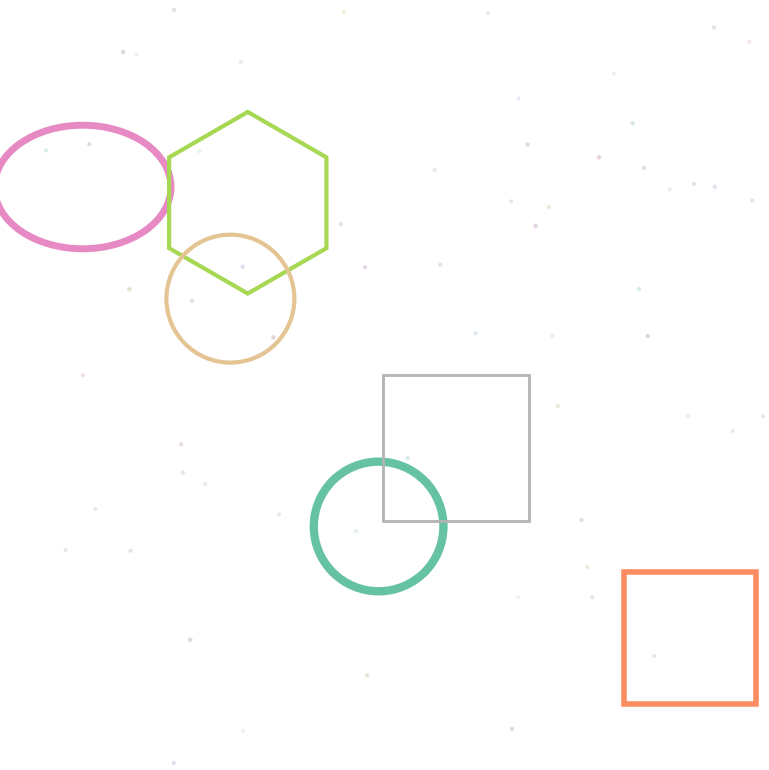[{"shape": "circle", "thickness": 3, "radius": 0.42, "center": [0.492, 0.316]}, {"shape": "square", "thickness": 2, "radius": 0.43, "center": [0.896, 0.171]}, {"shape": "oval", "thickness": 2.5, "radius": 0.57, "center": [0.107, 0.757]}, {"shape": "hexagon", "thickness": 1.5, "radius": 0.59, "center": [0.322, 0.737]}, {"shape": "circle", "thickness": 1.5, "radius": 0.42, "center": [0.299, 0.612]}, {"shape": "square", "thickness": 1, "radius": 0.47, "center": [0.592, 0.418]}]